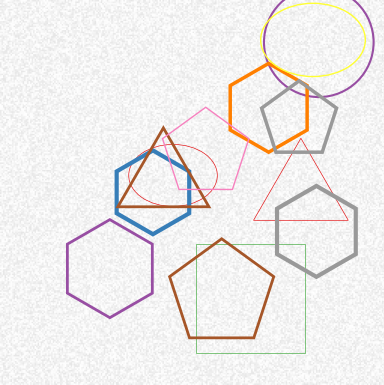[{"shape": "oval", "thickness": 0.5, "radius": 0.58, "center": [0.449, 0.544]}, {"shape": "triangle", "thickness": 0.5, "radius": 0.71, "center": [0.782, 0.499]}, {"shape": "hexagon", "thickness": 3, "radius": 0.54, "center": [0.397, 0.5]}, {"shape": "square", "thickness": 0.5, "radius": 0.71, "center": [0.651, 0.225]}, {"shape": "circle", "thickness": 1.5, "radius": 0.71, "center": [0.828, 0.89]}, {"shape": "hexagon", "thickness": 2, "radius": 0.64, "center": [0.285, 0.302]}, {"shape": "hexagon", "thickness": 2.5, "radius": 0.58, "center": [0.698, 0.72]}, {"shape": "oval", "thickness": 1, "radius": 0.68, "center": [0.813, 0.896]}, {"shape": "triangle", "thickness": 2, "radius": 0.68, "center": [0.424, 0.531]}, {"shape": "pentagon", "thickness": 2, "radius": 0.71, "center": [0.576, 0.238]}, {"shape": "pentagon", "thickness": 1, "radius": 0.59, "center": [0.534, 0.603]}, {"shape": "hexagon", "thickness": 3, "radius": 0.59, "center": [0.822, 0.399]}, {"shape": "pentagon", "thickness": 2.5, "radius": 0.51, "center": [0.777, 0.688]}]